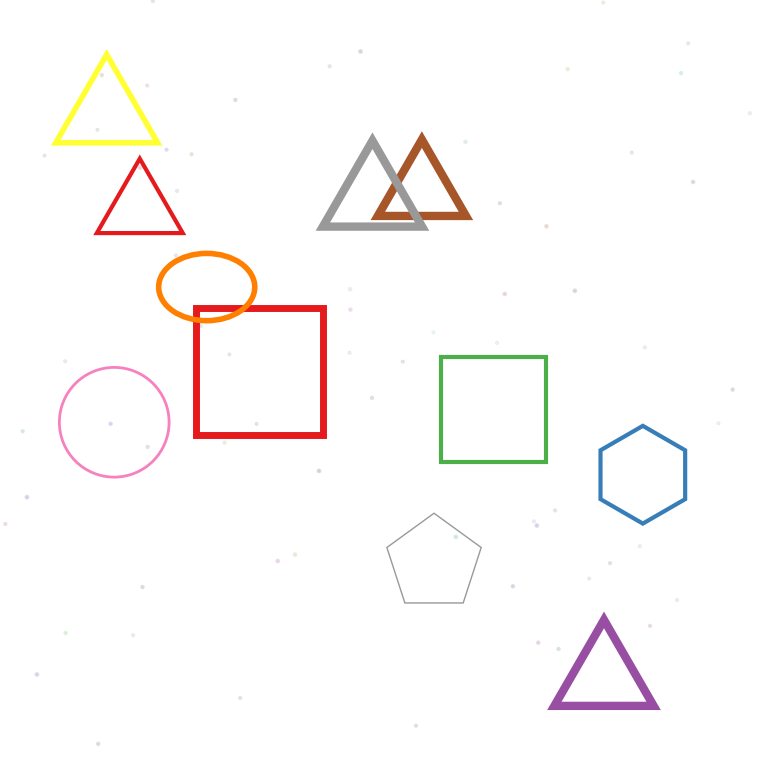[{"shape": "square", "thickness": 2.5, "radius": 0.41, "center": [0.337, 0.518]}, {"shape": "triangle", "thickness": 1.5, "radius": 0.32, "center": [0.182, 0.73]}, {"shape": "hexagon", "thickness": 1.5, "radius": 0.32, "center": [0.835, 0.383]}, {"shape": "square", "thickness": 1.5, "radius": 0.34, "center": [0.64, 0.468]}, {"shape": "triangle", "thickness": 3, "radius": 0.37, "center": [0.784, 0.12]}, {"shape": "oval", "thickness": 2, "radius": 0.31, "center": [0.268, 0.627]}, {"shape": "triangle", "thickness": 2, "radius": 0.38, "center": [0.139, 0.853]}, {"shape": "triangle", "thickness": 3, "radius": 0.33, "center": [0.548, 0.753]}, {"shape": "circle", "thickness": 1, "radius": 0.36, "center": [0.148, 0.452]}, {"shape": "triangle", "thickness": 3, "radius": 0.37, "center": [0.484, 0.743]}, {"shape": "pentagon", "thickness": 0.5, "radius": 0.32, "center": [0.564, 0.269]}]